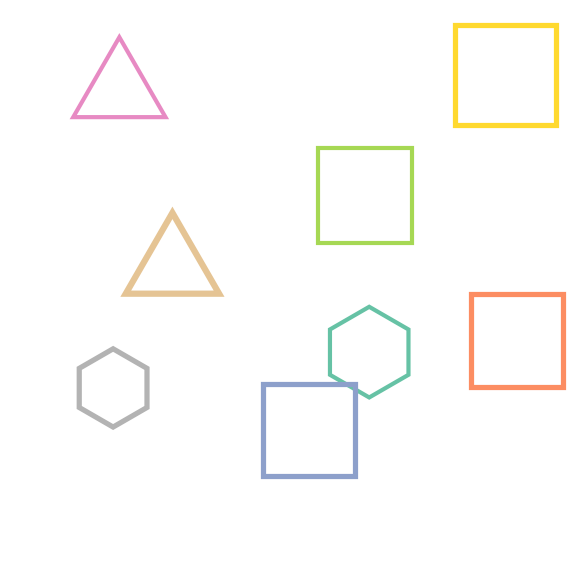[{"shape": "hexagon", "thickness": 2, "radius": 0.39, "center": [0.639, 0.389]}, {"shape": "square", "thickness": 2.5, "radius": 0.4, "center": [0.895, 0.41]}, {"shape": "square", "thickness": 2.5, "radius": 0.4, "center": [0.535, 0.254]}, {"shape": "triangle", "thickness": 2, "radius": 0.46, "center": [0.207, 0.842]}, {"shape": "square", "thickness": 2, "radius": 0.41, "center": [0.632, 0.661]}, {"shape": "square", "thickness": 2.5, "radius": 0.43, "center": [0.875, 0.869]}, {"shape": "triangle", "thickness": 3, "radius": 0.47, "center": [0.299, 0.537]}, {"shape": "hexagon", "thickness": 2.5, "radius": 0.34, "center": [0.196, 0.327]}]